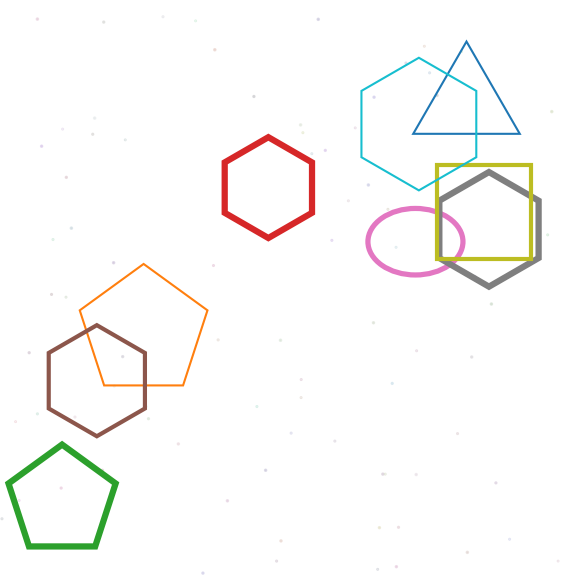[{"shape": "triangle", "thickness": 1, "radius": 0.53, "center": [0.808, 0.821]}, {"shape": "pentagon", "thickness": 1, "radius": 0.58, "center": [0.249, 0.426]}, {"shape": "pentagon", "thickness": 3, "radius": 0.49, "center": [0.108, 0.132]}, {"shape": "hexagon", "thickness": 3, "radius": 0.44, "center": [0.465, 0.674]}, {"shape": "hexagon", "thickness": 2, "radius": 0.48, "center": [0.168, 0.34]}, {"shape": "oval", "thickness": 2.5, "radius": 0.41, "center": [0.719, 0.581]}, {"shape": "hexagon", "thickness": 3, "radius": 0.5, "center": [0.847, 0.602]}, {"shape": "square", "thickness": 2, "radius": 0.41, "center": [0.838, 0.632]}, {"shape": "hexagon", "thickness": 1, "radius": 0.57, "center": [0.725, 0.784]}]